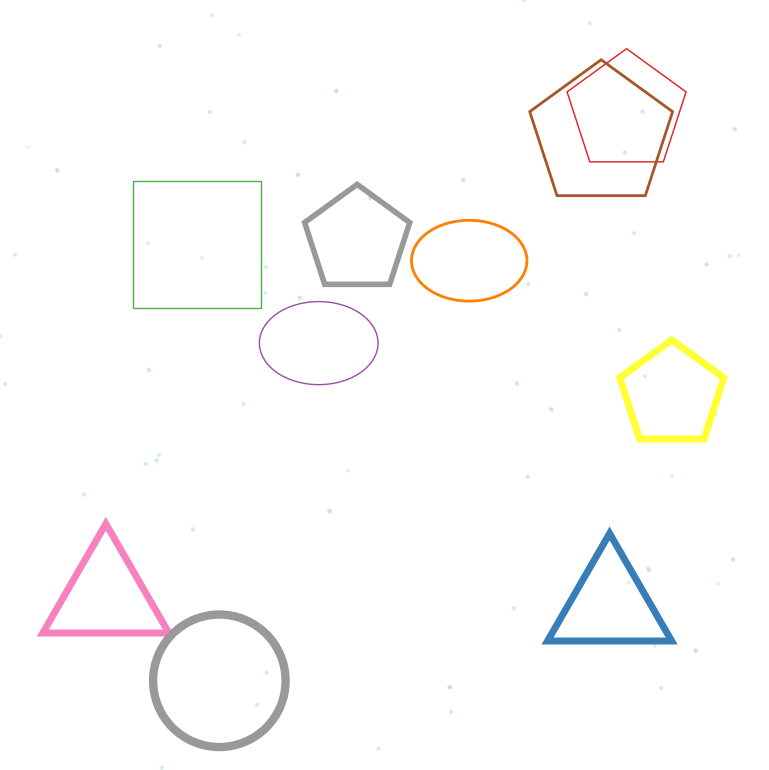[{"shape": "pentagon", "thickness": 0.5, "radius": 0.41, "center": [0.814, 0.856]}, {"shape": "triangle", "thickness": 2.5, "radius": 0.47, "center": [0.792, 0.214]}, {"shape": "square", "thickness": 0.5, "radius": 0.41, "center": [0.256, 0.682]}, {"shape": "oval", "thickness": 0.5, "radius": 0.39, "center": [0.414, 0.554]}, {"shape": "oval", "thickness": 1, "radius": 0.37, "center": [0.609, 0.661]}, {"shape": "pentagon", "thickness": 2.5, "radius": 0.36, "center": [0.872, 0.487]}, {"shape": "pentagon", "thickness": 1, "radius": 0.49, "center": [0.781, 0.825]}, {"shape": "triangle", "thickness": 2.5, "radius": 0.47, "center": [0.137, 0.225]}, {"shape": "circle", "thickness": 3, "radius": 0.43, "center": [0.285, 0.116]}, {"shape": "pentagon", "thickness": 2, "radius": 0.36, "center": [0.464, 0.689]}]